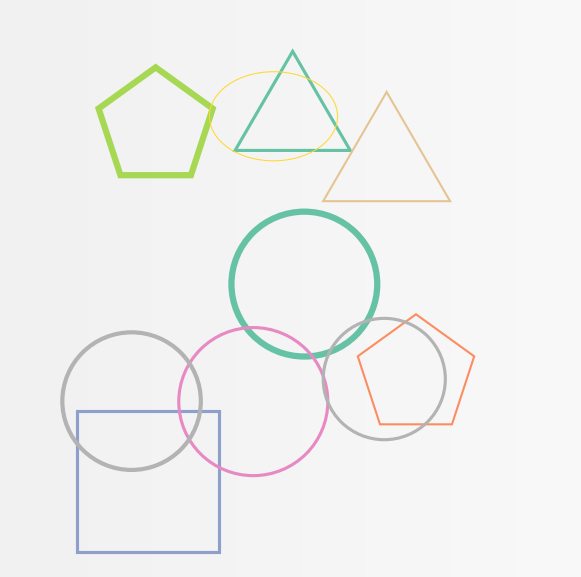[{"shape": "circle", "thickness": 3, "radius": 0.63, "center": [0.524, 0.507]}, {"shape": "triangle", "thickness": 1.5, "radius": 0.57, "center": [0.503, 0.796]}, {"shape": "pentagon", "thickness": 1, "radius": 0.53, "center": [0.716, 0.35]}, {"shape": "square", "thickness": 1.5, "radius": 0.61, "center": [0.254, 0.165]}, {"shape": "circle", "thickness": 1.5, "radius": 0.64, "center": [0.436, 0.304]}, {"shape": "pentagon", "thickness": 3, "radius": 0.52, "center": [0.268, 0.779]}, {"shape": "oval", "thickness": 0.5, "radius": 0.55, "center": [0.471, 0.798]}, {"shape": "triangle", "thickness": 1, "radius": 0.63, "center": [0.665, 0.714]}, {"shape": "circle", "thickness": 2, "radius": 0.6, "center": [0.226, 0.305]}, {"shape": "circle", "thickness": 1.5, "radius": 0.53, "center": [0.661, 0.343]}]